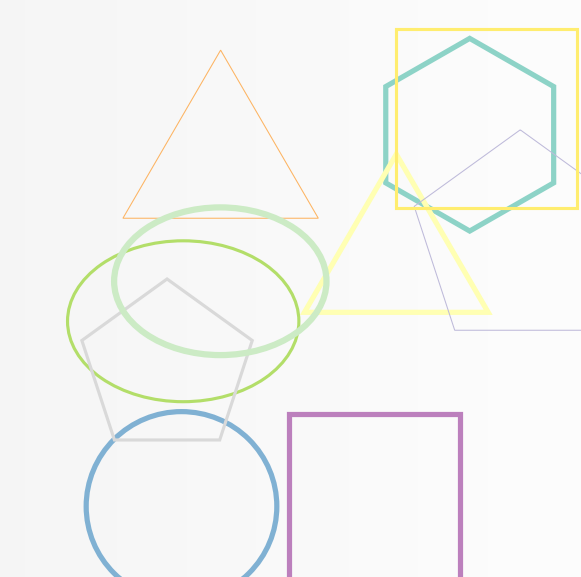[{"shape": "hexagon", "thickness": 2.5, "radius": 0.83, "center": [0.808, 0.766]}, {"shape": "triangle", "thickness": 2.5, "radius": 0.91, "center": [0.682, 0.55]}, {"shape": "pentagon", "thickness": 0.5, "radius": 0.96, "center": [0.895, 0.582]}, {"shape": "circle", "thickness": 2.5, "radius": 0.82, "center": [0.312, 0.122]}, {"shape": "triangle", "thickness": 0.5, "radius": 0.97, "center": [0.38, 0.718]}, {"shape": "oval", "thickness": 1.5, "radius": 1.0, "center": [0.315, 0.443]}, {"shape": "pentagon", "thickness": 1.5, "radius": 0.77, "center": [0.287, 0.362]}, {"shape": "square", "thickness": 2.5, "radius": 0.73, "center": [0.644, 0.135]}, {"shape": "oval", "thickness": 3, "radius": 0.91, "center": [0.379, 0.512]}, {"shape": "square", "thickness": 1.5, "radius": 0.78, "center": [0.837, 0.794]}]